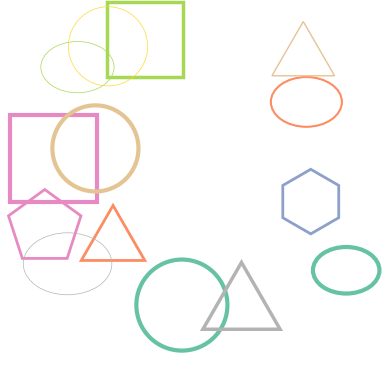[{"shape": "oval", "thickness": 3, "radius": 0.43, "center": [0.899, 0.298]}, {"shape": "circle", "thickness": 3, "radius": 0.59, "center": [0.472, 0.208]}, {"shape": "oval", "thickness": 1.5, "radius": 0.46, "center": [0.796, 0.735]}, {"shape": "triangle", "thickness": 2, "radius": 0.48, "center": [0.294, 0.371]}, {"shape": "hexagon", "thickness": 2, "radius": 0.42, "center": [0.807, 0.476]}, {"shape": "square", "thickness": 3, "radius": 0.56, "center": [0.139, 0.588]}, {"shape": "pentagon", "thickness": 2, "radius": 0.49, "center": [0.116, 0.409]}, {"shape": "square", "thickness": 2.5, "radius": 0.49, "center": [0.377, 0.897]}, {"shape": "oval", "thickness": 0.5, "radius": 0.48, "center": [0.201, 0.826]}, {"shape": "circle", "thickness": 0.5, "radius": 0.51, "center": [0.281, 0.88]}, {"shape": "triangle", "thickness": 1, "radius": 0.47, "center": [0.788, 0.85]}, {"shape": "circle", "thickness": 3, "radius": 0.56, "center": [0.248, 0.615]}, {"shape": "oval", "thickness": 0.5, "radius": 0.57, "center": [0.175, 0.315]}, {"shape": "triangle", "thickness": 2.5, "radius": 0.58, "center": [0.627, 0.203]}]